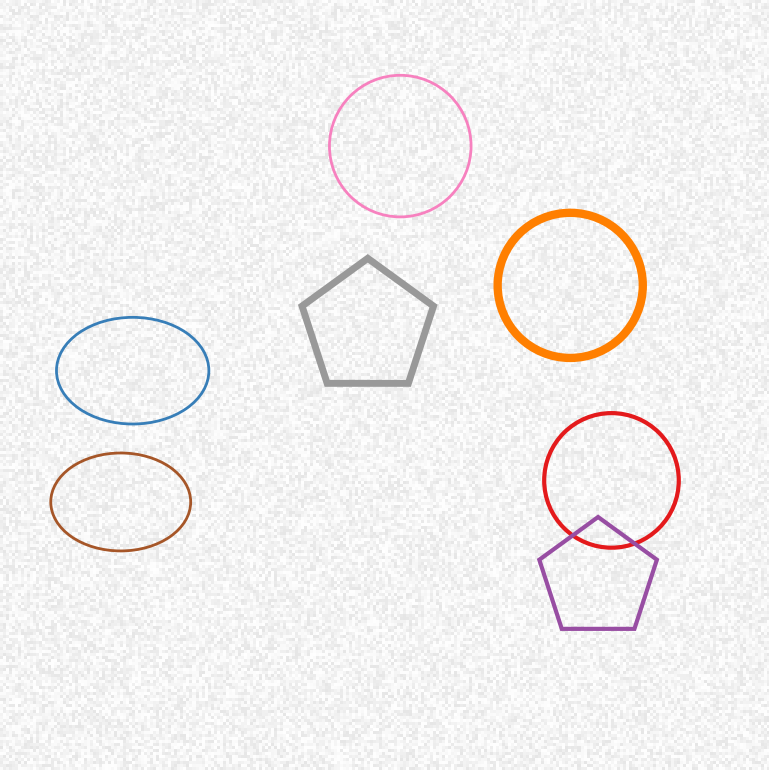[{"shape": "circle", "thickness": 1.5, "radius": 0.44, "center": [0.794, 0.376]}, {"shape": "oval", "thickness": 1, "radius": 0.49, "center": [0.172, 0.519]}, {"shape": "pentagon", "thickness": 1.5, "radius": 0.4, "center": [0.777, 0.248]}, {"shape": "circle", "thickness": 3, "radius": 0.47, "center": [0.741, 0.629]}, {"shape": "oval", "thickness": 1, "radius": 0.45, "center": [0.157, 0.348]}, {"shape": "circle", "thickness": 1, "radius": 0.46, "center": [0.52, 0.81]}, {"shape": "pentagon", "thickness": 2.5, "radius": 0.45, "center": [0.478, 0.575]}]